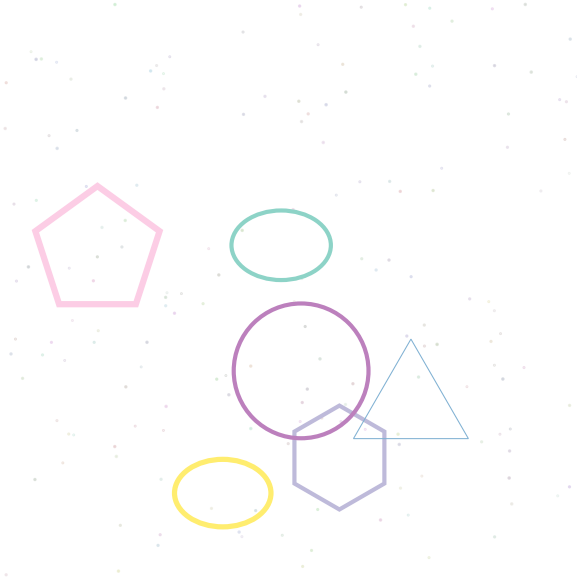[{"shape": "oval", "thickness": 2, "radius": 0.43, "center": [0.487, 0.574]}, {"shape": "hexagon", "thickness": 2, "radius": 0.45, "center": [0.588, 0.207]}, {"shape": "triangle", "thickness": 0.5, "radius": 0.57, "center": [0.712, 0.297]}, {"shape": "pentagon", "thickness": 3, "radius": 0.57, "center": [0.169, 0.564]}, {"shape": "circle", "thickness": 2, "radius": 0.58, "center": [0.521, 0.357]}, {"shape": "oval", "thickness": 2.5, "radius": 0.42, "center": [0.386, 0.145]}]